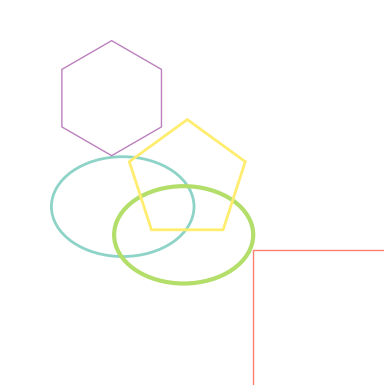[{"shape": "oval", "thickness": 2, "radius": 0.93, "center": [0.319, 0.463]}, {"shape": "square", "thickness": 1, "radius": 0.99, "center": [0.854, 0.153]}, {"shape": "oval", "thickness": 3, "radius": 0.9, "center": [0.477, 0.39]}, {"shape": "hexagon", "thickness": 1, "radius": 0.75, "center": [0.29, 0.745]}, {"shape": "pentagon", "thickness": 2, "radius": 0.79, "center": [0.486, 0.531]}]